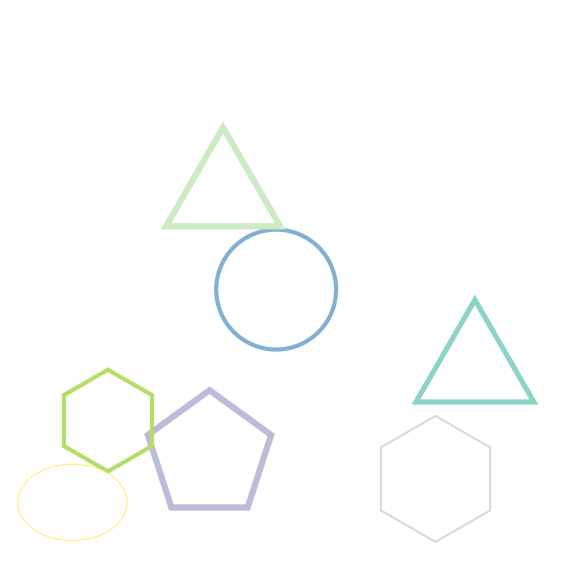[{"shape": "triangle", "thickness": 2.5, "radius": 0.59, "center": [0.822, 0.362]}, {"shape": "pentagon", "thickness": 3, "radius": 0.56, "center": [0.363, 0.211]}, {"shape": "circle", "thickness": 2, "radius": 0.52, "center": [0.478, 0.498]}, {"shape": "hexagon", "thickness": 2, "radius": 0.44, "center": [0.187, 0.271]}, {"shape": "hexagon", "thickness": 1, "radius": 0.55, "center": [0.754, 0.17]}, {"shape": "triangle", "thickness": 3, "radius": 0.57, "center": [0.386, 0.664]}, {"shape": "oval", "thickness": 0.5, "radius": 0.47, "center": [0.125, 0.129]}]